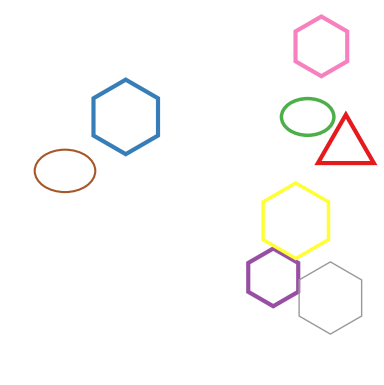[{"shape": "triangle", "thickness": 3, "radius": 0.42, "center": [0.898, 0.618]}, {"shape": "hexagon", "thickness": 3, "radius": 0.48, "center": [0.327, 0.696]}, {"shape": "oval", "thickness": 2.5, "radius": 0.34, "center": [0.799, 0.696]}, {"shape": "hexagon", "thickness": 3, "radius": 0.37, "center": [0.71, 0.28]}, {"shape": "hexagon", "thickness": 2.5, "radius": 0.49, "center": [0.768, 0.427]}, {"shape": "oval", "thickness": 1.5, "radius": 0.39, "center": [0.169, 0.556]}, {"shape": "hexagon", "thickness": 3, "radius": 0.39, "center": [0.835, 0.88]}, {"shape": "hexagon", "thickness": 1, "radius": 0.47, "center": [0.858, 0.226]}]